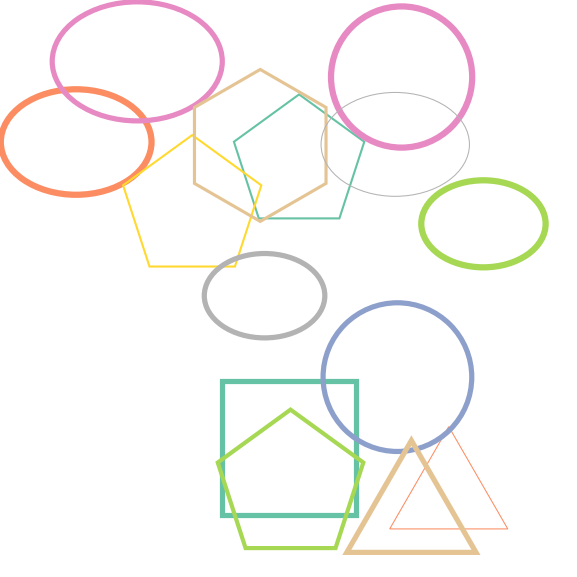[{"shape": "pentagon", "thickness": 1, "radius": 0.59, "center": [0.518, 0.717]}, {"shape": "square", "thickness": 2.5, "radius": 0.58, "center": [0.501, 0.223]}, {"shape": "oval", "thickness": 3, "radius": 0.65, "center": [0.132, 0.753]}, {"shape": "triangle", "thickness": 0.5, "radius": 0.59, "center": [0.777, 0.142]}, {"shape": "circle", "thickness": 2.5, "radius": 0.64, "center": [0.688, 0.346]}, {"shape": "oval", "thickness": 2.5, "radius": 0.74, "center": [0.238, 0.893]}, {"shape": "circle", "thickness": 3, "radius": 0.61, "center": [0.695, 0.866]}, {"shape": "oval", "thickness": 3, "radius": 0.54, "center": [0.837, 0.612]}, {"shape": "pentagon", "thickness": 2, "radius": 0.66, "center": [0.503, 0.157]}, {"shape": "pentagon", "thickness": 1, "radius": 0.63, "center": [0.333, 0.639]}, {"shape": "hexagon", "thickness": 1.5, "radius": 0.66, "center": [0.451, 0.747]}, {"shape": "triangle", "thickness": 2.5, "radius": 0.65, "center": [0.712, 0.107]}, {"shape": "oval", "thickness": 0.5, "radius": 0.64, "center": [0.684, 0.749]}, {"shape": "oval", "thickness": 2.5, "radius": 0.52, "center": [0.458, 0.487]}]